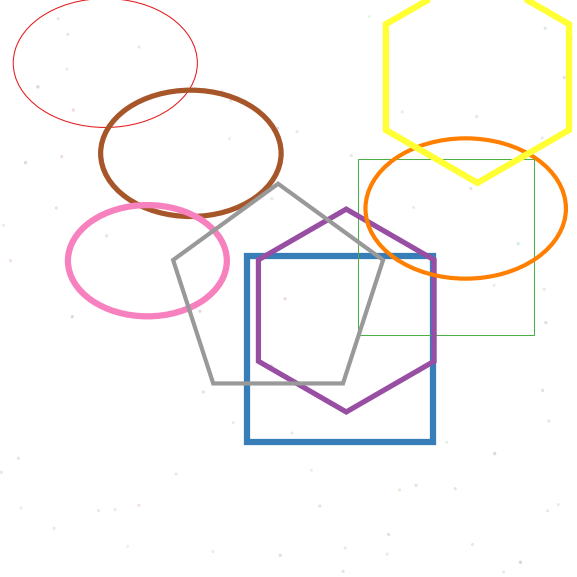[{"shape": "oval", "thickness": 0.5, "radius": 0.8, "center": [0.182, 0.89]}, {"shape": "square", "thickness": 3, "radius": 0.81, "center": [0.589, 0.394]}, {"shape": "square", "thickness": 0.5, "radius": 0.76, "center": [0.773, 0.571]}, {"shape": "hexagon", "thickness": 2.5, "radius": 0.88, "center": [0.6, 0.461]}, {"shape": "oval", "thickness": 2, "radius": 0.87, "center": [0.806, 0.638]}, {"shape": "hexagon", "thickness": 3, "radius": 0.92, "center": [0.827, 0.866]}, {"shape": "oval", "thickness": 2.5, "radius": 0.78, "center": [0.331, 0.734]}, {"shape": "oval", "thickness": 3, "radius": 0.69, "center": [0.255, 0.548]}, {"shape": "pentagon", "thickness": 2, "radius": 0.96, "center": [0.482, 0.49]}]